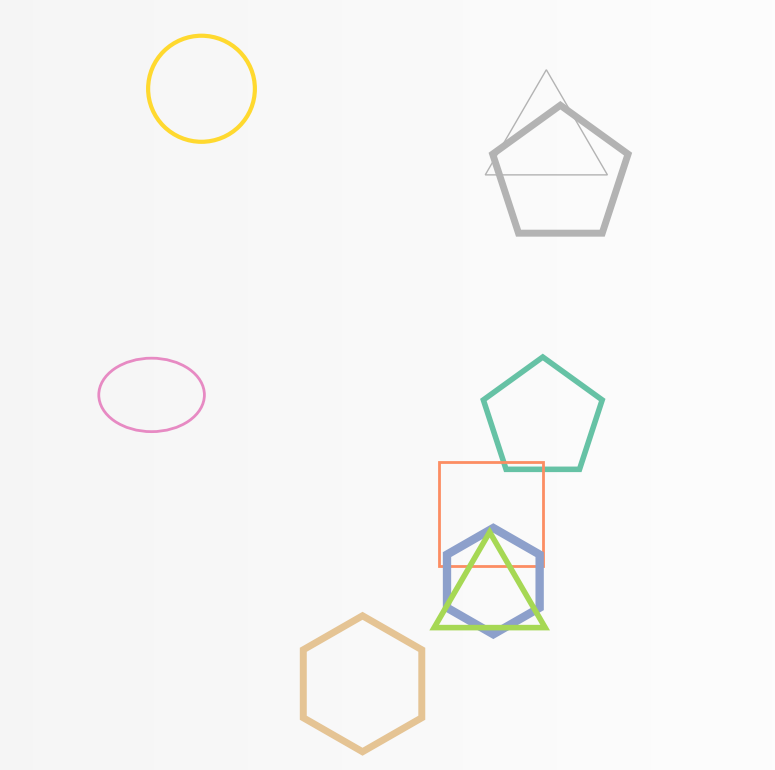[{"shape": "pentagon", "thickness": 2, "radius": 0.4, "center": [0.7, 0.456]}, {"shape": "square", "thickness": 1, "radius": 0.34, "center": [0.633, 0.333]}, {"shape": "hexagon", "thickness": 3, "radius": 0.35, "center": [0.637, 0.245]}, {"shape": "oval", "thickness": 1, "radius": 0.34, "center": [0.196, 0.487]}, {"shape": "triangle", "thickness": 2, "radius": 0.41, "center": [0.632, 0.226]}, {"shape": "circle", "thickness": 1.5, "radius": 0.34, "center": [0.26, 0.885]}, {"shape": "hexagon", "thickness": 2.5, "radius": 0.44, "center": [0.468, 0.112]}, {"shape": "pentagon", "thickness": 2.5, "radius": 0.46, "center": [0.723, 0.771]}, {"shape": "triangle", "thickness": 0.5, "radius": 0.46, "center": [0.705, 0.818]}]